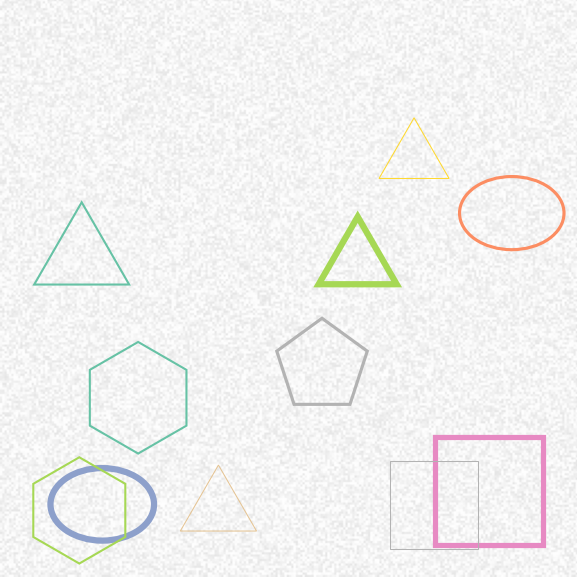[{"shape": "hexagon", "thickness": 1, "radius": 0.48, "center": [0.239, 0.31]}, {"shape": "triangle", "thickness": 1, "radius": 0.47, "center": [0.141, 0.554]}, {"shape": "oval", "thickness": 1.5, "radius": 0.45, "center": [0.886, 0.63]}, {"shape": "oval", "thickness": 3, "radius": 0.45, "center": [0.177, 0.126]}, {"shape": "square", "thickness": 2.5, "radius": 0.47, "center": [0.847, 0.149]}, {"shape": "hexagon", "thickness": 1, "radius": 0.46, "center": [0.137, 0.115]}, {"shape": "triangle", "thickness": 3, "radius": 0.39, "center": [0.619, 0.546]}, {"shape": "triangle", "thickness": 0.5, "radius": 0.35, "center": [0.717, 0.725]}, {"shape": "triangle", "thickness": 0.5, "radius": 0.38, "center": [0.378, 0.118]}, {"shape": "pentagon", "thickness": 1.5, "radius": 0.41, "center": [0.558, 0.366]}, {"shape": "square", "thickness": 0.5, "radius": 0.38, "center": [0.752, 0.124]}]